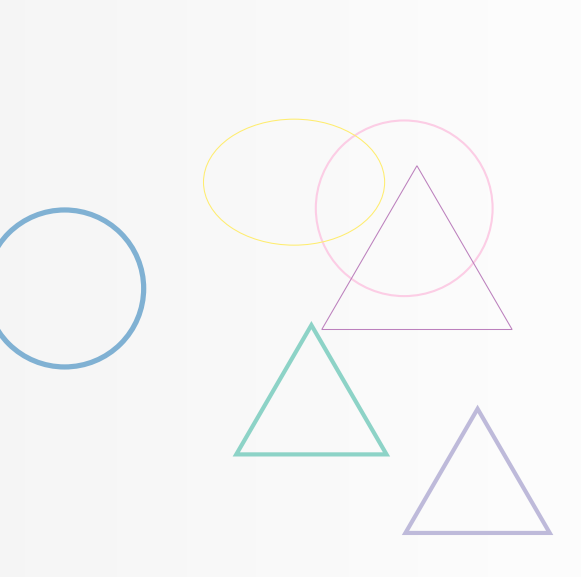[{"shape": "triangle", "thickness": 2, "radius": 0.75, "center": [0.536, 0.287]}, {"shape": "triangle", "thickness": 2, "radius": 0.72, "center": [0.822, 0.148]}, {"shape": "circle", "thickness": 2.5, "radius": 0.68, "center": [0.111, 0.5]}, {"shape": "circle", "thickness": 1, "radius": 0.76, "center": [0.695, 0.638]}, {"shape": "triangle", "thickness": 0.5, "radius": 0.95, "center": [0.717, 0.523]}, {"shape": "oval", "thickness": 0.5, "radius": 0.78, "center": [0.506, 0.684]}]